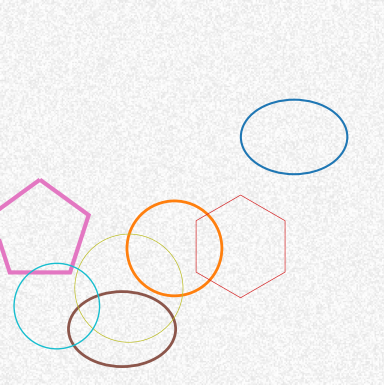[{"shape": "oval", "thickness": 1.5, "radius": 0.69, "center": [0.764, 0.644]}, {"shape": "circle", "thickness": 2, "radius": 0.62, "center": [0.453, 0.355]}, {"shape": "hexagon", "thickness": 0.5, "radius": 0.67, "center": [0.625, 0.36]}, {"shape": "oval", "thickness": 2, "radius": 0.7, "center": [0.317, 0.145]}, {"shape": "pentagon", "thickness": 3, "radius": 0.67, "center": [0.104, 0.4]}, {"shape": "circle", "thickness": 0.5, "radius": 0.7, "center": [0.335, 0.251]}, {"shape": "circle", "thickness": 1, "radius": 0.56, "center": [0.148, 0.205]}]